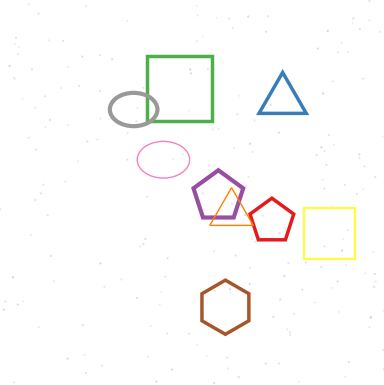[{"shape": "pentagon", "thickness": 2.5, "radius": 0.3, "center": [0.706, 0.425]}, {"shape": "triangle", "thickness": 2.5, "radius": 0.35, "center": [0.734, 0.741]}, {"shape": "square", "thickness": 2.5, "radius": 0.42, "center": [0.466, 0.77]}, {"shape": "pentagon", "thickness": 3, "radius": 0.34, "center": [0.567, 0.49]}, {"shape": "triangle", "thickness": 1, "radius": 0.33, "center": [0.601, 0.447]}, {"shape": "square", "thickness": 1.5, "radius": 0.33, "center": [0.857, 0.393]}, {"shape": "hexagon", "thickness": 2.5, "radius": 0.35, "center": [0.585, 0.202]}, {"shape": "oval", "thickness": 1, "radius": 0.34, "center": [0.425, 0.585]}, {"shape": "oval", "thickness": 3, "radius": 0.31, "center": [0.347, 0.716]}]